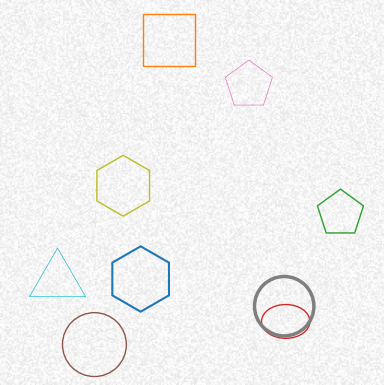[{"shape": "hexagon", "thickness": 1.5, "radius": 0.42, "center": [0.365, 0.275]}, {"shape": "square", "thickness": 1, "radius": 0.34, "center": [0.438, 0.896]}, {"shape": "pentagon", "thickness": 1, "radius": 0.31, "center": [0.884, 0.446]}, {"shape": "oval", "thickness": 1, "radius": 0.31, "center": [0.742, 0.165]}, {"shape": "circle", "thickness": 1, "radius": 0.41, "center": [0.245, 0.105]}, {"shape": "pentagon", "thickness": 0.5, "radius": 0.32, "center": [0.646, 0.779]}, {"shape": "circle", "thickness": 2.5, "radius": 0.39, "center": [0.738, 0.205]}, {"shape": "hexagon", "thickness": 1, "radius": 0.39, "center": [0.32, 0.518]}, {"shape": "triangle", "thickness": 0.5, "radius": 0.42, "center": [0.149, 0.271]}]